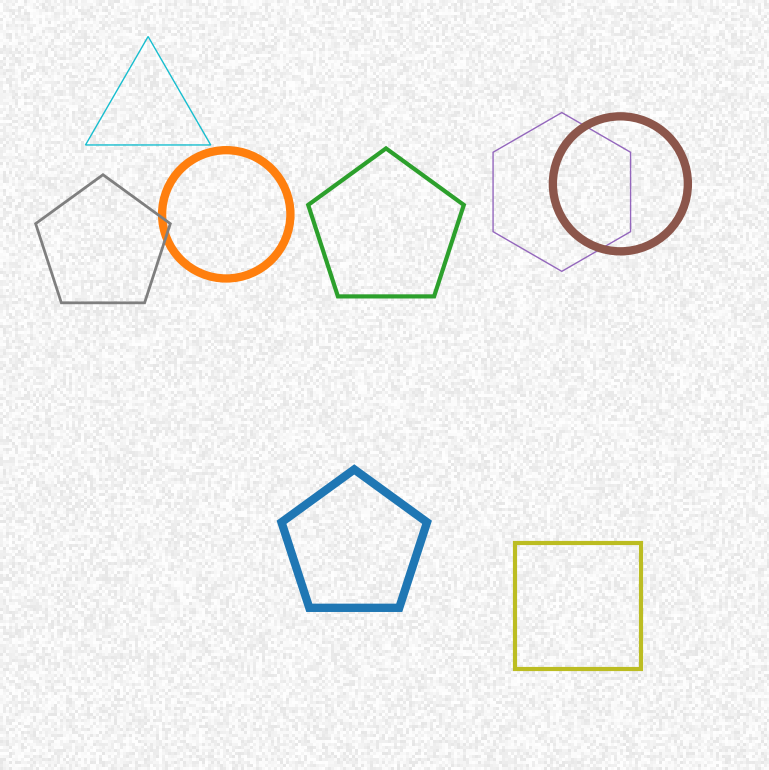[{"shape": "pentagon", "thickness": 3, "radius": 0.5, "center": [0.46, 0.291]}, {"shape": "circle", "thickness": 3, "radius": 0.42, "center": [0.294, 0.722]}, {"shape": "pentagon", "thickness": 1.5, "radius": 0.53, "center": [0.501, 0.701]}, {"shape": "hexagon", "thickness": 0.5, "radius": 0.52, "center": [0.73, 0.751]}, {"shape": "circle", "thickness": 3, "radius": 0.44, "center": [0.806, 0.761]}, {"shape": "pentagon", "thickness": 1, "radius": 0.46, "center": [0.134, 0.681]}, {"shape": "square", "thickness": 1.5, "radius": 0.41, "center": [0.751, 0.213]}, {"shape": "triangle", "thickness": 0.5, "radius": 0.47, "center": [0.192, 0.859]}]